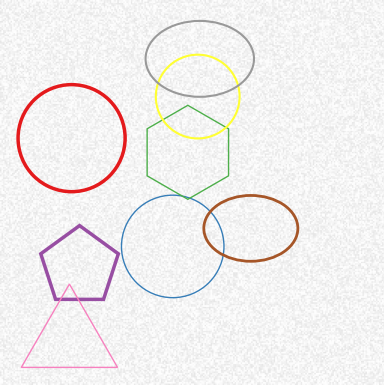[{"shape": "circle", "thickness": 2.5, "radius": 0.7, "center": [0.186, 0.641]}, {"shape": "circle", "thickness": 1, "radius": 0.67, "center": [0.449, 0.36]}, {"shape": "hexagon", "thickness": 1, "radius": 0.61, "center": [0.488, 0.604]}, {"shape": "pentagon", "thickness": 2.5, "radius": 0.53, "center": [0.207, 0.308]}, {"shape": "circle", "thickness": 1.5, "radius": 0.54, "center": [0.514, 0.749]}, {"shape": "oval", "thickness": 2, "radius": 0.61, "center": [0.652, 0.407]}, {"shape": "triangle", "thickness": 1, "radius": 0.72, "center": [0.18, 0.118]}, {"shape": "oval", "thickness": 1.5, "radius": 0.7, "center": [0.519, 0.847]}]